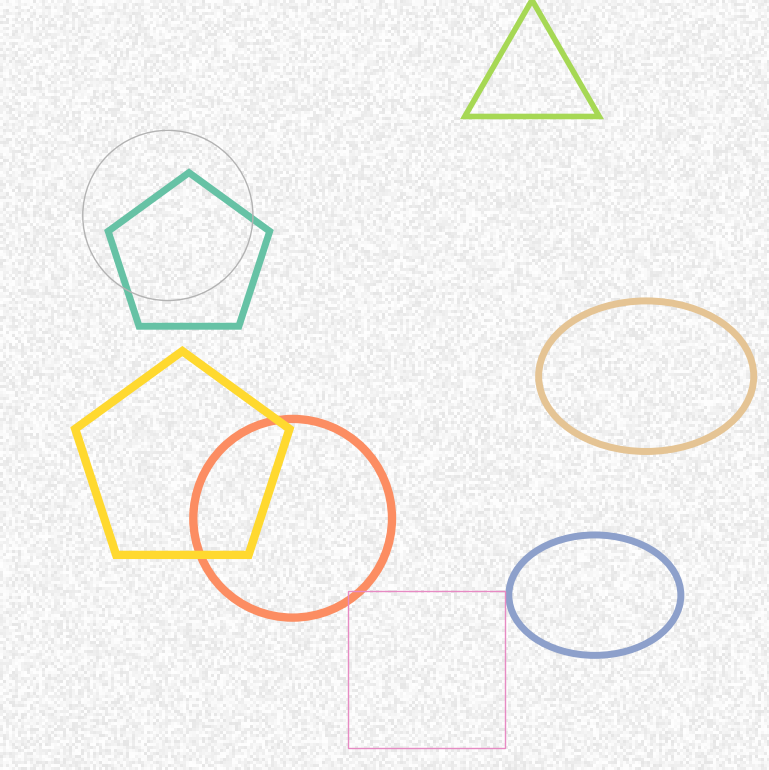[{"shape": "pentagon", "thickness": 2.5, "radius": 0.55, "center": [0.245, 0.666]}, {"shape": "circle", "thickness": 3, "radius": 0.65, "center": [0.38, 0.327]}, {"shape": "oval", "thickness": 2.5, "radius": 0.56, "center": [0.773, 0.227]}, {"shape": "square", "thickness": 0.5, "radius": 0.51, "center": [0.554, 0.13]}, {"shape": "triangle", "thickness": 2, "radius": 0.5, "center": [0.691, 0.899]}, {"shape": "pentagon", "thickness": 3, "radius": 0.73, "center": [0.237, 0.398]}, {"shape": "oval", "thickness": 2.5, "radius": 0.7, "center": [0.839, 0.511]}, {"shape": "circle", "thickness": 0.5, "radius": 0.55, "center": [0.218, 0.72]}]